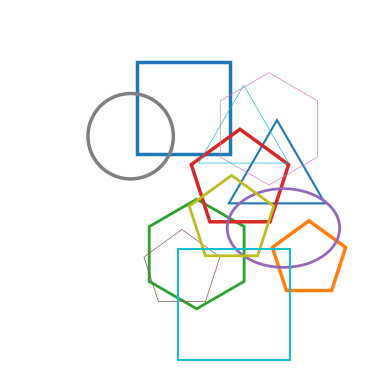[{"shape": "triangle", "thickness": 1.5, "radius": 0.72, "center": [0.719, 0.544]}, {"shape": "square", "thickness": 2.5, "radius": 0.6, "center": [0.476, 0.72]}, {"shape": "pentagon", "thickness": 2.5, "radius": 0.5, "center": [0.803, 0.326]}, {"shape": "hexagon", "thickness": 2, "radius": 0.71, "center": [0.511, 0.34]}, {"shape": "pentagon", "thickness": 2.5, "radius": 0.66, "center": [0.623, 0.531]}, {"shape": "oval", "thickness": 2, "radius": 0.73, "center": [0.736, 0.408]}, {"shape": "pentagon", "thickness": 0.5, "radius": 0.52, "center": [0.473, 0.3]}, {"shape": "hexagon", "thickness": 0.5, "radius": 0.73, "center": [0.698, 0.665]}, {"shape": "circle", "thickness": 2.5, "radius": 0.55, "center": [0.339, 0.646]}, {"shape": "pentagon", "thickness": 2, "radius": 0.58, "center": [0.601, 0.429]}, {"shape": "triangle", "thickness": 0.5, "radius": 0.67, "center": [0.633, 0.644]}, {"shape": "square", "thickness": 1.5, "radius": 0.72, "center": [0.608, 0.21]}]